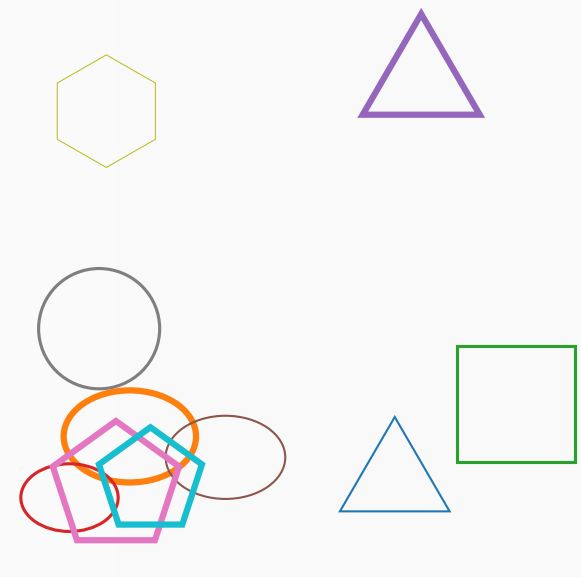[{"shape": "triangle", "thickness": 1, "radius": 0.54, "center": [0.679, 0.168]}, {"shape": "oval", "thickness": 3, "radius": 0.57, "center": [0.223, 0.243]}, {"shape": "square", "thickness": 1.5, "radius": 0.51, "center": [0.888, 0.299]}, {"shape": "oval", "thickness": 1.5, "radius": 0.42, "center": [0.12, 0.137]}, {"shape": "triangle", "thickness": 3, "radius": 0.58, "center": [0.725, 0.859]}, {"shape": "oval", "thickness": 1, "radius": 0.51, "center": [0.388, 0.207]}, {"shape": "pentagon", "thickness": 3, "radius": 0.57, "center": [0.199, 0.156]}, {"shape": "circle", "thickness": 1.5, "radius": 0.52, "center": [0.171, 0.43]}, {"shape": "hexagon", "thickness": 0.5, "radius": 0.49, "center": [0.183, 0.807]}, {"shape": "pentagon", "thickness": 3, "radius": 0.47, "center": [0.259, 0.166]}]